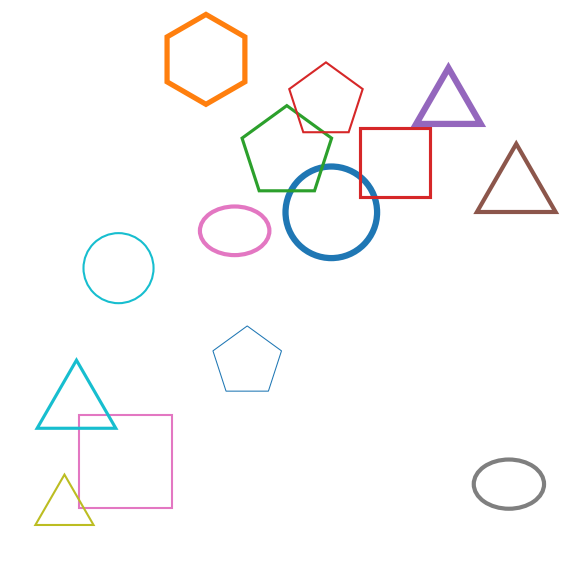[{"shape": "circle", "thickness": 3, "radius": 0.4, "center": [0.574, 0.632]}, {"shape": "pentagon", "thickness": 0.5, "radius": 0.31, "center": [0.428, 0.372]}, {"shape": "hexagon", "thickness": 2.5, "radius": 0.39, "center": [0.357, 0.896]}, {"shape": "pentagon", "thickness": 1.5, "radius": 0.41, "center": [0.497, 0.735]}, {"shape": "square", "thickness": 1.5, "radius": 0.3, "center": [0.684, 0.718]}, {"shape": "pentagon", "thickness": 1, "radius": 0.33, "center": [0.564, 0.824]}, {"shape": "triangle", "thickness": 3, "radius": 0.32, "center": [0.777, 0.817]}, {"shape": "triangle", "thickness": 2, "radius": 0.39, "center": [0.894, 0.671]}, {"shape": "square", "thickness": 1, "radius": 0.4, "center": [0.217, 0.2]}, {"shape": "oval", "thickness": 2, "radius": 0.3, "center": [0.406, 0.599]}, {"shape": "oval", "thickness": 2, "radius": 0.3, "center": [0.881, 0.161]}, {"shape": "triangle", "thickness": 1, "radius": 0.29, "center": [0.112, 0.119]}, {"shape": "triangle", "thickness": 1.5, "radius": 0.39, "center": [0.132, 0.297]}, {"shape": "circle", "thickness": 1, "radius": 0.3, "center": [0.205, 0.535]}]